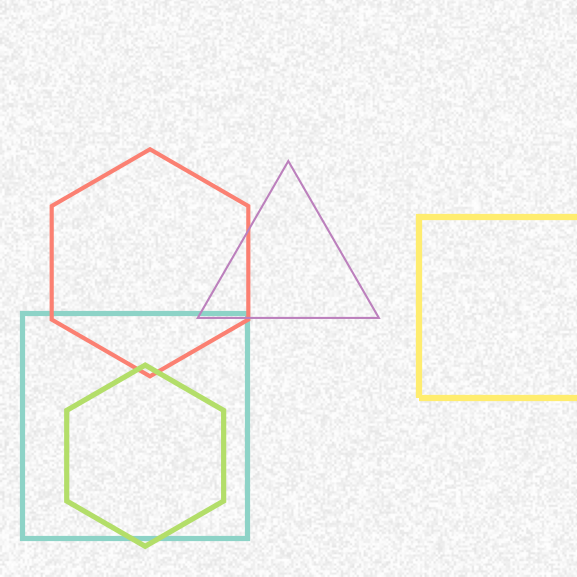[{"shape": "square", "thickness": 2.5, "radius": 0.97, "center": [0.232, 0.262]}, {"shape": "hexagon", "thickness": 2, "radius": 0.98, "center": [0.26, 0.544]}, {"shape": "hexagon", "thickness": 2.5, "radius": 0.78, "center": [0.251, 0.21]}, {"shape": "triangle", "thickness": 1, "radius": 0.91, "center": [0.499, 0.539]}, {"shape": "square", "thickness": 3, "radius": 0.78, "center": [0.881, 0.467]}]